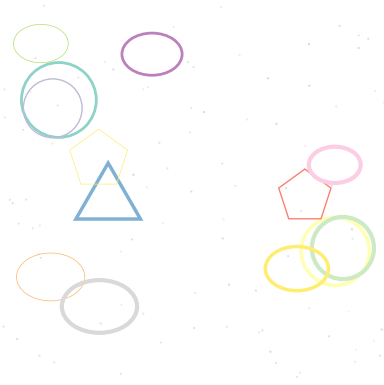[{"shape": "circle", "thickness": 2, "radius": 0.49, "center": [0.153, 0.74]}, {"shape": "circle", "thickness": 2.5, "radius": 0.44, "center": [0.871, 0.347]}, {"shape": "circle", "thickness": 1, "radius": 0.38, "center": [0.137, 0.719]}, {"shape": "pentagon", "thickness": 1, "radius": 0.36, "center": [0.792, 0.49]}, {"shape": "triangle", "thickness": 2.5, "radius": 0.48, "center": [0.281, 0.48]}, {"shape": "oval", "thickness": 0.5, "radius": 0.44, "center": [0.132, 0.281]}, {"shape": "oval", "thickness": 0.5, "radius": 0.36, "center": [0.106, 0.887]}, {"shape": "oval", "thickness": 3, "radius": 0.34, "center": [0.869, 0.572]}, {"shape": "oval", "thickness": 3, "radius": 0.49, "center": [0.258, 0.204]}, {"shape": "oval", "thickness": 2, "radius": 0.39, "center": [0.395, 0.859]}, {"shape": "circle", "thickness": 3, "radius": 0.4, "center": [0.891, 0.356]}, {"shape": "oval", "thickness": 2.5, "radius": 0.41, "center": [0.771, 0.302]}, {"shape": "pentagon", "thickness": 0.5, "radius": 0.4, "center": [0.256, 0.586]}]